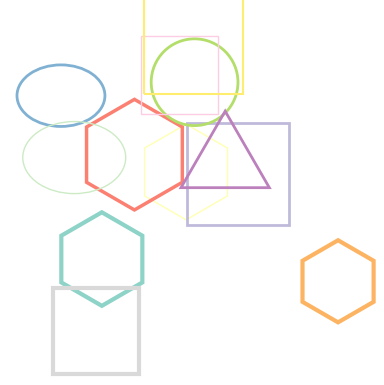[{"shape": "hexagon", "thickness": 3, "radius": 0.61, "center": [0.265, 0.327]}, {"shape": "hexagon", "thickness": 1, "radius": 0.62, "center": [0.483, 0.553]}, {"shape": "square", "thickness": 2, "radius": 0.66, "center": [0.618, 0.548]}, {"shape": "hexagon", "thickness": 2.5, "radius": 0.72, "center": [0.349, 0.598]}, {"shape": "oval", "thickness": 2, "radius": 0.57, "center": [0.158, 0.752]}, {"shape": "hexagon", "thickness": 3, "radius": 0.53, "center": [0.878, 0.269]}, {"shape": "circle", "thickness": 2, "radius": 0.56, "center": [0.505, 0.786]}, {"shape": "square", "thickness": 1, "radius": 0.5, "center": [0.466, 0.805]}, {"shape": "square", "thickness": 3, "radius": 0.56, "center": [0.249, 0.139]}, {"shape": "triangle", "thickness": 2, "radius": 0.66, "center": [0.585, 0.579]}, {"shape": "oval", "thickness": 1, "radius": 0.67, "center": [0.193, 0.591]}, {"shape": "square", "thickness": 1.5, "radius": 0.65, "center": [0.502, 0.885]}]